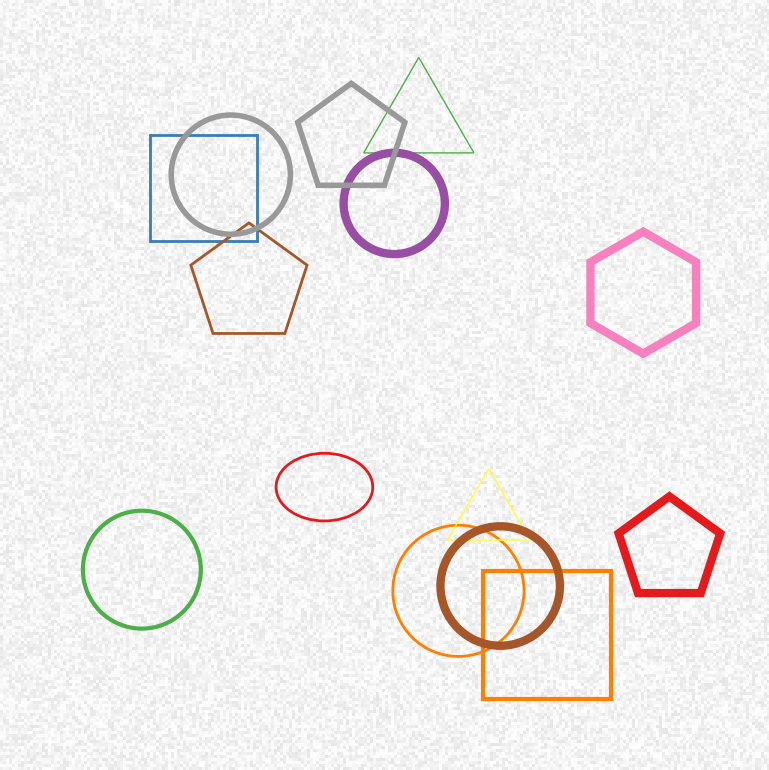[{"shape": "oval", "thickness": 1, "radius": 0.31, "center": [0.421, 0.367]}, {"shape": "pentagon", "thickness": 3, "radius": 0.35, "center": [0.869, 0.286]}, {"shape": "square", "thickness": 1, "radius": 0.34, "center": [0.264, 0.756]}, {"shape": "circle", "thickness": 1.5, "radius": 0.38, "center": [0.184, 0.26]}, {"shape": "triangle", "thickness": 0.5, "radius": 0.41, "center": [0.544, 0.843]}, {"shape": "circle", "thickness": 3, "radius": 0.33, "center": [0.512, 0.736]}, {"shape": "circle", "thickness": 1, "radius": 0.43, "center": [0.595, 0.233]}, {"shape": "square", "thickness": 1.5, "radius": 0.42, "center": [0.71, 0.175]}, {"shape": "triangle", "thickness": 0.5, "radius": 0.31, "center": [0.635, 0.33]}, {"shape": "circle", "thickness": 3, "radius": 0.39, "center": [0.65, 0.239]}, {"shape": "pentagon", "thickness": 1, "radius": 0.4, "center": [0.323, 0.631]}, {"shape": "hexagon", "thickness": 3, "radius": 0.4, "center": [0.835, 0.62]}, {"shape": "pentagon", "thickness": 2, "radius": 0.37, "center": [0.456, 0.819]}, {"shape": "circle", "thickness": 2, "radius": 0.39, "center": [0.3, 0.773]}]